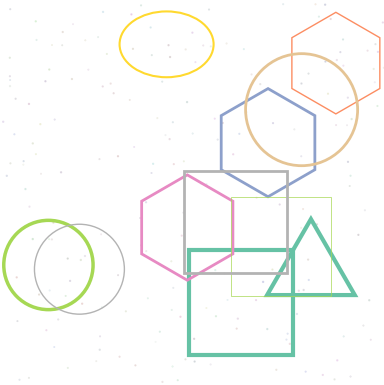[{"shape": "square", "thickness": 3, "radius": 0.68, "center": [0.626, 0.214]}, {"shape": "triangle", "thickness": 3, "radius": 0.66, "center": [0.808, 0.299]}, {"shape": "hexagon", "thickness": 1, "radius": 0.66, "center": [0.872, 0.836]}, {"shape": "hexagon", "thickness": 2, "radius": 0.7, "center": [0.696, 0.629]}, {"shape": "hexagon", "thickness": 2, "radius": 0.68, "center": [0.486, 0.409]}, {"shape": "square", "thickness": 0.5, "radius": 0.65, "center": [0.73, 0.36]}, {"shape": "circle", "thickness": 2.5, "radius": 0.58, "center": [0.126, 0.312]}, {"shape": "oval", "thickness": 1.5, "radius": 0.61, "center": [0.433, 0.885]}, {"shape": "circle", "thickness": 2, "radius": 0.73, "center": [0.783, 0.715]}, {"shape": "circle", "thickness": 1, "radius": 0.58, "center": [0.206, 0.301]}, {"shape": "square", "thickness": 2, "radius": 0.66, "center": [0.612, 0.423]}]